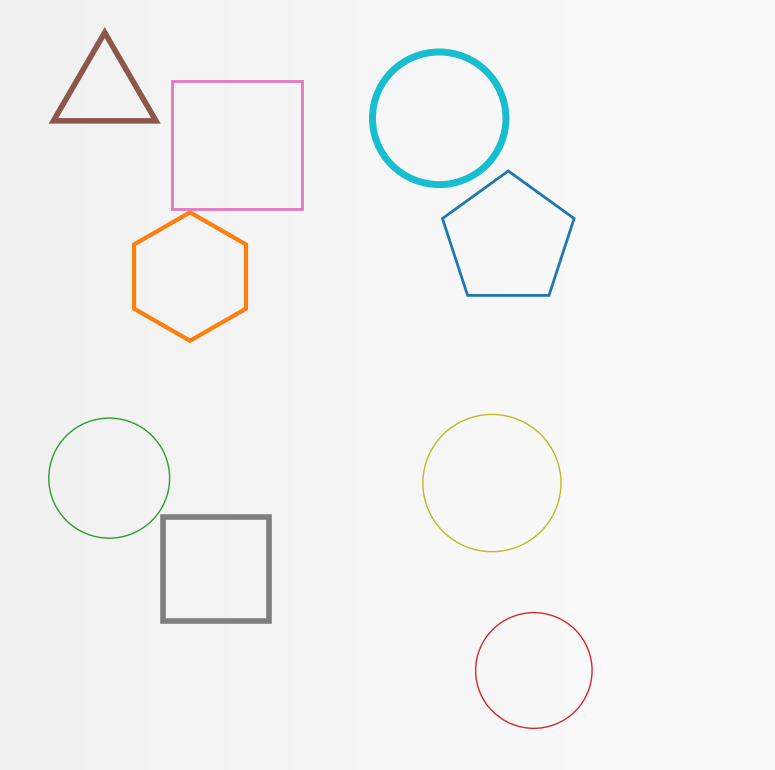[{"shape": "pentagon", "thickness": 1, "radius": 0.45, "center": [0.656, 0.689]}, {"shape": "hexagon", "thickness": 1.5, "radius": 0.42, "center": [0.245, 0.641]}, {"shape": "circle", "thickness": 0.5, "radius": 0.39, "center": [0.141, 0.379]}, {"shape": "circle", "thickness": 0.5, "radius": 0.38, "center": [0.689, 0.129]}, {"shape": "triangle", "thickness": 2, "radius": 0.38, "center": [0.135, 0.881]}, {"shape": "square", "thickness": 1, "radius": 0.42, "center": [0.306, 0.812]}, {"shape": "square", "thickness": 2, "radius": 0.34, "center": [0.278, 0.261]}, {"shape": "circle", "thickness": 0.5, "radius": 0.45, "center": [0.635, 0.373]}, {"shape": "circle", "thickness": 2.5, "radius": 0.43, "center": [0.567, 0.846]}]